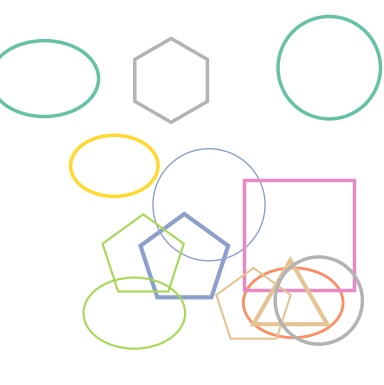[{"shape": "circle", "thickness": 2.5, "radius": 0.67, "center": [0.855, 0.824]}, {"shape": "oval", "thickness": 2.5, "radius": 0.7, "center": [0.115, 0.796]}, {"shape": "oval", "thickness": 2, "radius": 0.65, "center": [0.762, 0.214]}, {"shape": "pentagon", "thickness": 3, "radius": 0.6, "center": [0.479, 0.325]}, {"shape": "circle", "thickness": 1, "radius": 0.73, "center": [0.543, 0.468]}, {"shape": "square", "thickness": 2.5, "radius": 0.72, "center": [0.777, 0.389]}, {"shape": "pentagon", "thickness": 1.5, "radius": 0.55, "center": [0.372, 0.332]}, {"shape": "oval", "thickness": 1.5, "radius": 0.66, "center": [0.349, 0.187]}, {"shape": "oval", "thickness": 2.5, "radius": 0.57, "center": [0.297, 0.569]}, {"shape": "pentagon", "thickness": 1.5, "radius": 0.51, "center": [0.658, 0.202]}, {"shape": "triangle", "thickness": 3, "radius": 0.55, "center": [0.754, 0.213]}, {"shape": "hexagon", "thickness": 2.5, "radius": 0.54, "center": [0.444, 0.791]}, {"shape": "circle", "thickness": 2.5, "radius": 0.57, "center": [0.828, 0.219]}]